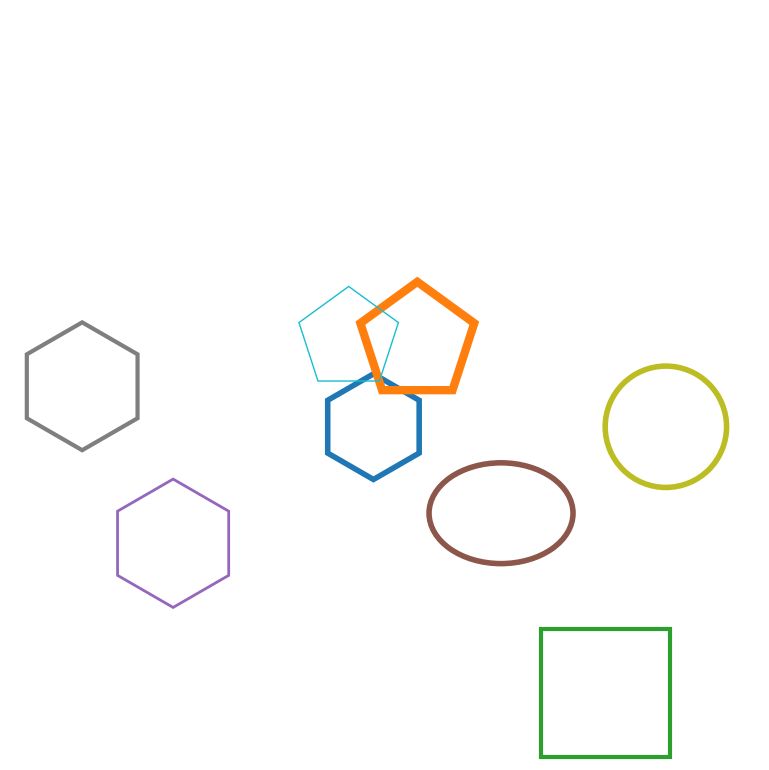[{"shape": "hexagon", "thickness": 2, "radius": 0.34, "center": [0.485, 0.446]}, {"shape": "pentagon", "thickness": 3, "radius": 0.39, "center": [0.542, 0.556]}, {"shape": "square", "thickness": 1.5, "radius": 0.42, "center": [0.786, 0.1]}, {"shape": "hexagon", "thickness": 1, "radius": 0.42, "center": [0.225, 0.294]}, {"shape": "oval", "thickness": 2, "radius": 0.47, "center": [0.651, 0.333]}, {"shape": "hexagon", "thickness": 1.5, "radius": 0.42, "center": [0.107, 0.498]}, {"shape": "circle", "thickness": 2, "radius": 0.39, "center": [0.865, 0.446]}, {"shape": "pentagon", "thickness": 0.5, "radius": 0.34, "center": [0.453, 0.56]}]